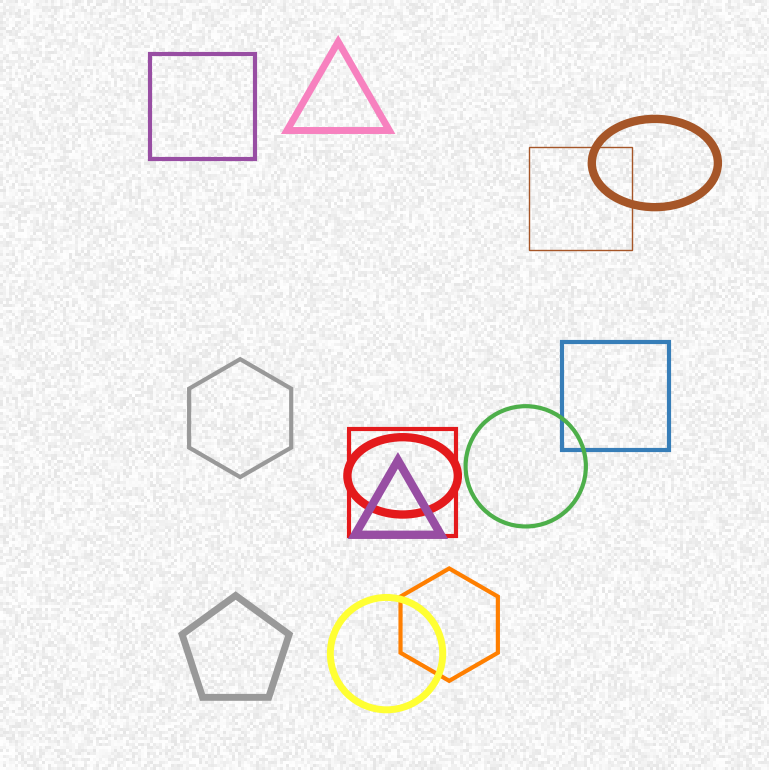[{"shape": "square", "thickness": 1.5, "radius": 0.35, "center": [0.523, 0.374]}, {"shape": "oval", "thickness": 3, "radius": 0.36, "center": [0.523, 0.382]}, {"shape": "square", "thickness": 1.5, "radius": 0.35, "center": [0.799, 0.486]}, {"shape": "circle", "thickness": 1.5, "radius": 0.39, "center": [0.683, 0.394]}, {"shape": "square", "thickness": 1.5, "radius": 0.34, "center": [0.263, 0.862]}, {"shape": "triangle", "thickness": 3, "radius": 0.32, "center": [0.517, 0.338]}, {"shape": "hexagon", "thickness": 1.5, "radius": 0.36, "center": [0.583, 0.189]}, {"shape": "circle", "thickness": 2.5, "radius": 0.36, "center": [0.502, 0.151]}, {"shape": "oval", "thickness": 3, "radius": 0.41, "center": [0.85, 0.788]}, {"shape": "square", "thickness": 0.5, "radius": 0.33, "center": [0.754, 0.742]}, {"shape": "triangle", "thickness": 2.5, "radius": 0.38, "center": [0.439, 0.869]}, {"shape": "pentagon", "thickness": 2.5, "radius": 0.37, "center": [0.306, 0.153]}, {"shape": "hexagon", "thickness": 1.5, "radius": 0.38, "center": [0.312, 0.457]}]